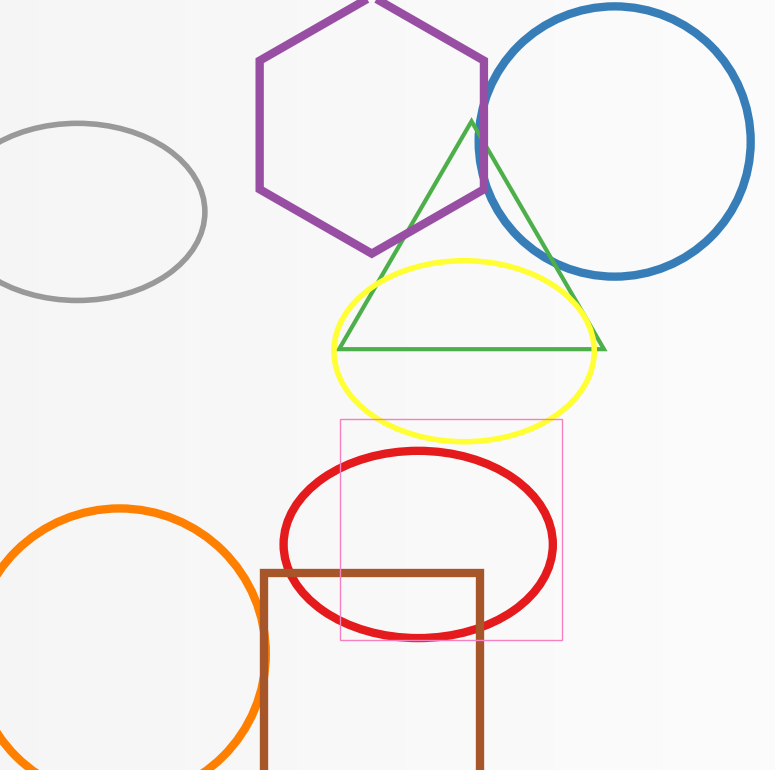[{"shape": "oval", "thickness": 3, "radius": 0.87, "center": [0.54, 0.293]}, {"shape": "circle", "thickness": 3, "radius": 0.88, "center": [0.793, 0.816]}, {"shape": "triangle", "thickness": 1.5, "radius": 0.99, "center": [0.608, 0.645]}, {"shape": "hexagon", "thickness": 3, "radius": 0.84, "center": [0.48, 0.838]}, {"shape": "circle", "thickness": 3, "radius": 0.94, "center": [0.154, 0.151]}, {"shape": "oval", "thickness": 2, "radius": 0.84, "center": [0.599, 0.544]}, {"shape": "square", "thickness": 3, "radius": 0.7, "center": [0.48, 0.116]}, {"shape": "square", "thickness": 0.5, "radius": 0.72, "center": [0.582, 0.313]}, {"shape": "oval", "thickness": 2, "radius": 0.82, "center": [0.1, 0.725]}]